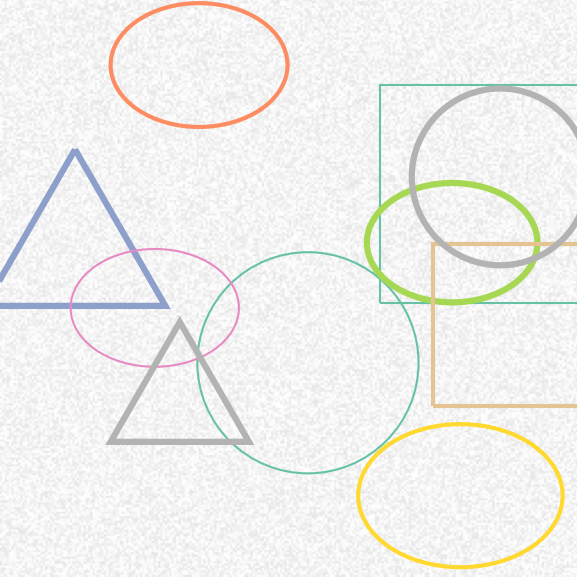[{"shape": "square", "thickness": 1, "radius": 0.94, "center": [0.847, 0.664]}, {"shape": "circle", "thickness": 1, "radius": 0.96, "center": [0.533, 0.371]}, {"shape": "oval", "thickness": 2, "radius": 0.77, "center": [0.345, 0.887]}, {"shape": "triangle", "thickness": 3, "radius": 0.9, "center": [0.13, 0.56]}, {"shape": "oval", "thickness": 1, "radius": 0.73, "center": [0.268, 0.466]}, {"shape": "oval", "thickness": 3, "radius": 0.74, "center": [0.783, 0.579]}, {"shape": "oval", "thickness": 2, "radius": 0.89, "center": [0.797, 0.141]}, {"shape": "square", "thickness": 2, "radius": 0.7, "center": [0.891, 0.436]}, {"shape": "triangle", "thickness": 3, "radius": 0.69, "center": [0.311, 0.303]}, {"shape": "circle", "thickness": 3, "radius": 0.77, "center": [0.866, 0.693]}]